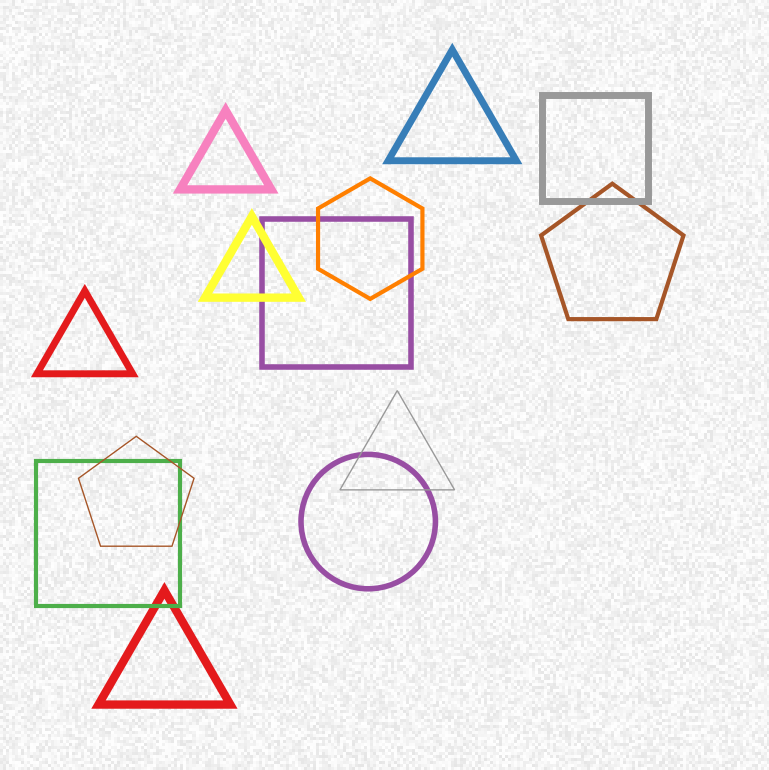[{"shape": "triangle", "thickness": 2.5, "radius": 0.36, "center": [0.11, 0.55]}, {"shape": "triangle", "thickness": 3, "radius": 0.49, "center": [0.214, 0.134]}, {"shape": "triangle", "thickness": 2.5, "radius": 0.48, "center": [0.587, 0.839]}, {"shape": "square", "thickness": 1.5, "radius": 0.47, "center": [0.14, 0.307]}, {"shape": "circle", "thickness": 2, "radius": 0.44, "center": [0.478, 0.323]}, {"shape": "square", "thickness": 2, "radius": 0.48, "center": [0.437, 0.62]}, {"shape": "hexagon", "thickness": 1.5, "radius": 0.39, "center": [0.481, 0.69]}, {"shape": "triangle", "thickness": 3, "radius": 0.35, "center": [0.327, 0.649]}, {"shape": "pentagon", "thickness": 0.5, "radius": 0.39, "center": [0.177, 0.354]}, {"shape": "pentagon", "thickness": 1.5, "radius": 0.49, "center": [0.795, 0.664]}, {"shape": "triangle", "thickness": 3, "radius": 0.34, "center": [0.293, 0.788]}, {"shape": "square", "thickness": 2.5, "radius": 0.34, "center": [0.773, 0.808]}, {"shape": "triangle", "thickness": 0.5, "radius": 0.43, "center": [0.516, 0.407]}]